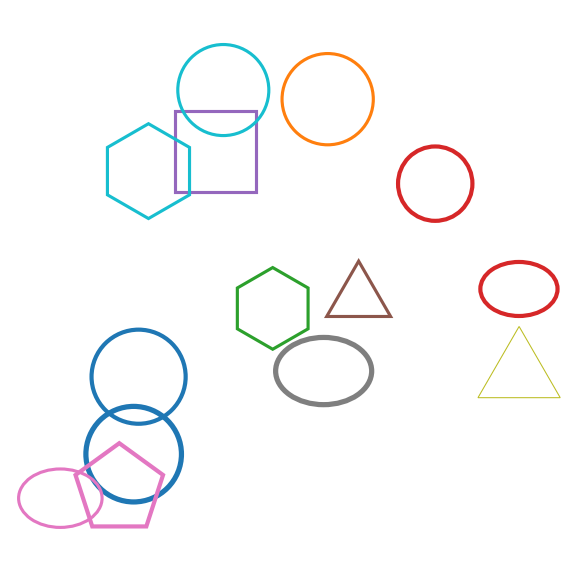[{"shape": "circle", "thickness": 2, "radius": 0.41, "center": [0.24, 0.347]}, {"shape": "circle", "thickness": 2.5, "radius": 0.41, "center": [0.231, 0.213]}, {"shape": "circle", "thickness": 1.5, "radius": 0.4, "center": [0.567, 0.827]}, {"shape": "hexagon", "thickness": 1.5, "radius": 0.35, "center": [0.472, 0.465]}, {"shape": "oval", "thickness": 2, "radius": 0.33, "center": [0.899, 0.499]}, {"shape": "circle", "thickness": 2, "radius": 0.32, "center": [0.754, 0.681]}, {"shape": "square", "thickness": 1.5, "radius": 0.35, "center": [0.374, 0.737]}, {"shape": "triangle", "thickness": 1.5, "radius": 0.32, "center": [0.621, 0.483]}, {"shape": "oval", "thickness": 1.5, "radius": 0.36, "center": [0.104, 0.136]}, {"shape": "pentagon", "thickness": 2, "radius": 0.4, "center": [0.207, 0.152]}, {"shape": "oval", "thickness": 2.5, "radius": 0.42, "center": [0.56, 0.357]}, {"shape": "triangle", "thickness": 0.5, "radius": 0.41, "center": [0.899, 0.352]}, {"shape": "circle", "thickness": 1.5, "radius": 0.39, "center": [0.387, 0.843]}, {"shape": "hexagon", "thickness": 1.5, "radius": 0.41, "center": [0.257, 0.703]}]